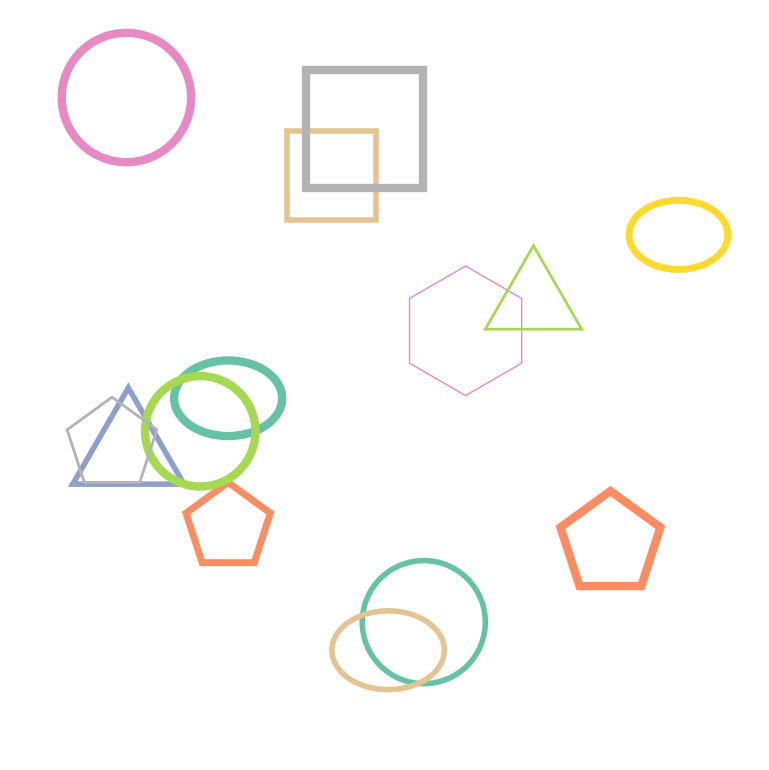[{"shape": "oval", "thickness": 3, "radius": 0.35, "center": [0.296, 0.483]}, {"shape": "circle", "thickness": 2, "radius": 0.4, "center": [0.55, 0.192]}, {"shape": "pentagon", "thickness": 3, "radius": 0.34, "center": [0.793, 0.294]}, {"shape": "pentagon", "thickness": 2.5, "radius": 0.29, "center": [0.296, 0.316]}, {"shape": "triangle", "thickness": 2, "radius": 0.42, "center": [0.167, 0.413]}, {"shape": "circle", "thickness": 3, "radius": 0.42, "center": [0.164, 0.873]}, {"shape": "hexagon", "thickness": 0.5, "radius": 0.42, "center": [0.605, 0.57]}, {"shape": "triangle", "thickness": 1, "radius": 0.36, "center": [0.693, 0.609]}, {"shape": "circle", "thickness": 3, "radius": 0.36, "center": [0.26, 0.44]}, {"shape": "oval", "thickness": 2.5, "radius": 0.32, "center": [0.881, 0.695]}, {"shape": "oval", "thickness": 2, "radius": 0.37, "center": [0.504, 0.156]}, {"shape": "square", "thickness": 2, "radius": 0.29, "center": [0.43, 0.772]}, {"shape": "pentagon", "thickness": 1, "radius": 0.31, "center": [0.145, 0.423]}, {"shape": "square", "thickness": 3, "radius": 0.38, "center": [0.473, 0.833]}]